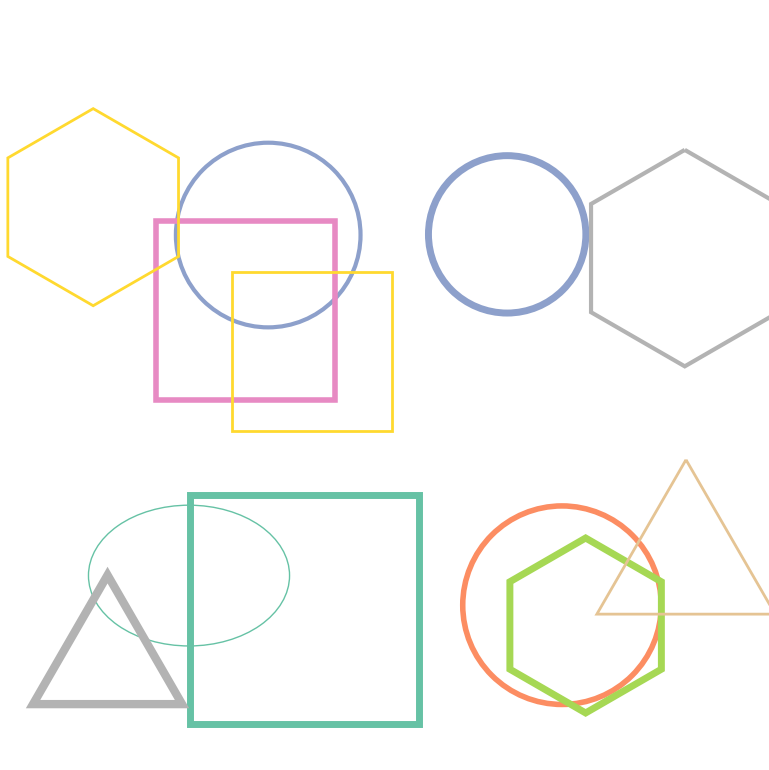[{"shape": "oval", "thickness": 0.5, "radius": 0.65, "center": [0.245, 0.252]}, {"shape": "square", "thickness": 2.5, "radius": 0.74, "center": [0.395, 0.209]}, {"shape": "circle", "thickness": 2, "radius": 0.64, "center": [0.73, 0.214]}, {"shape": "circle", "thickness": 1.5, "radius": 0.6, "center": [0.348, 0.695]}, {"shape": "circle", "thickness": 2.5, "radius": 0.51, "center": [0.659, 0.696]}, {"shape": "square", "thickness": 2, "radius": 0.58, "center": [0.319, 0.597]}, {"shape": "hexagon", "thickness": 2.5, "radius": 0.57, "center": [0.761, 0.188]}, {"shape": "hexagon", "thickness": 1, "radius": 0.64, "center": [0.121, 0.731]}, {"shape": "square", "thickness": 1, "radius": 0.52, "center": [0.405, 0.544]}, {"shape": "triangle", "thickness": 1, "radius": 0.67, "center": [0.891, 0.269]}, {"shape": "triangle", "thickness": 3, "radius": 0.56, "center": [0.14, 0.141]}, {"shape": "hexagon", "thickness": 1.5, "radius": 0.7, "center": [0.889, 0.665]}]